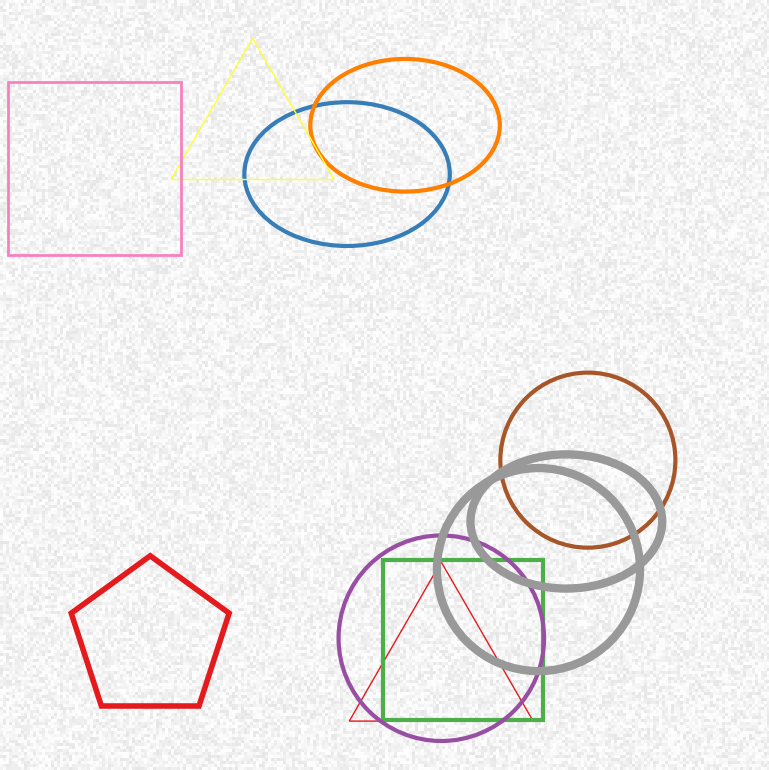[{"shape": "triangle", "thickness": 0.5, "radius": 0.69, "center": [0.573, 0.132]}, {"shape": "pentagon", "thickness": 2, "radius": 0.54, "center": [0.195, 0.17]}, {"shape": "oval", "thickness": 1.5, "radius": 0.67, "center": [0.451, 0.774]}, {"shape": "square", "thickness": 1.5, "radius": 0.52, "center": [0.601, 0.169]}, {"shape": "circle", "thickness": 1.5, "radius": 0.67, "center": [0.573, 0.171]}, {"shape": "oval", "thickness": 1.5, "radius": 0.62, "center": [0.526, 0.837]}, {"shape": "triangle", "thickness": 0.5, "radius": 0.61, "center": [0.328, 0.828]}, {"shape": "circle", "thickness": 1.5, "radius": 0.57, "center": [0.763, 0.402]}, {"shape": "square", "thickness": 1, "radius": 0.56, "center": [0.123, 0.781]}, {"shape": "oval", "thickness": 3, "radius": 0.62, "center": [0.736, 0.323]}, {"shape": "circle", "thickness": 3, "radius": 0.66, "center": [0.699, 0.26]}]